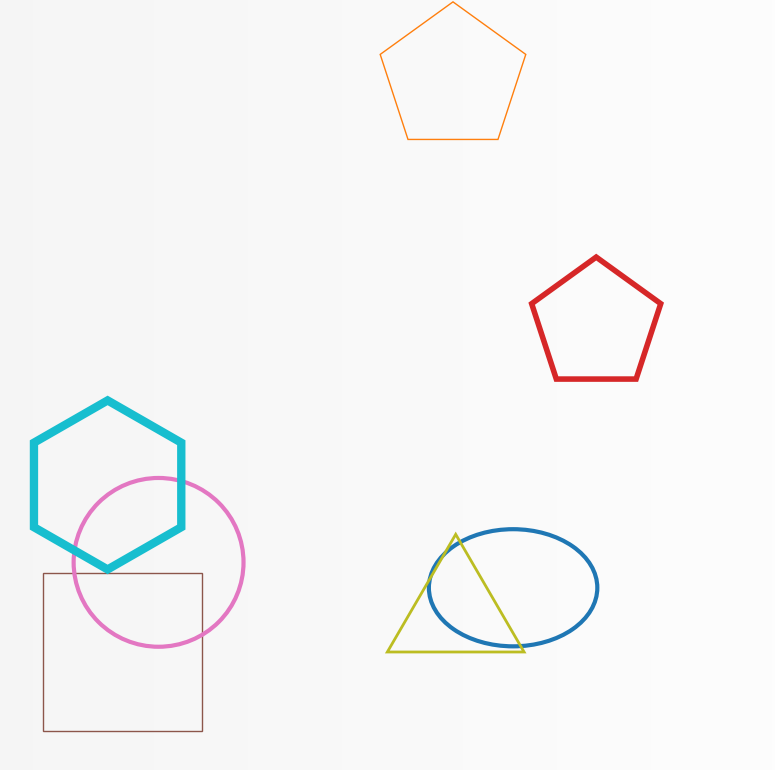[{"shape": "oval", "thickness": 1.5, "radius": 0.54, "center": [0.662, 0.237]}, {"shape": "pentagon", "thickness": 0.5, "radius": 0.49, "center": [0.585, 0.899]}, {"shape": "pentagon", "thickness": 2, "radius": 0.44, "center": [0.769, 0.579]}, {"shape": "square", "thickness": 0.5, "radius": 0.51, "center": [0.159, 0.153]}, {"shape": "circle", "thickness": 1.5, "radius": 0.55, "center": [0.205, 0.27]}, {"shape": "triangle", "thickness": 1, "radius": 0.51, "center": [0.588, 0.204]}, {"shape": "hexagon", "thickness": 3, "radius": 0.55, "center": [0.139, 0.37]}]